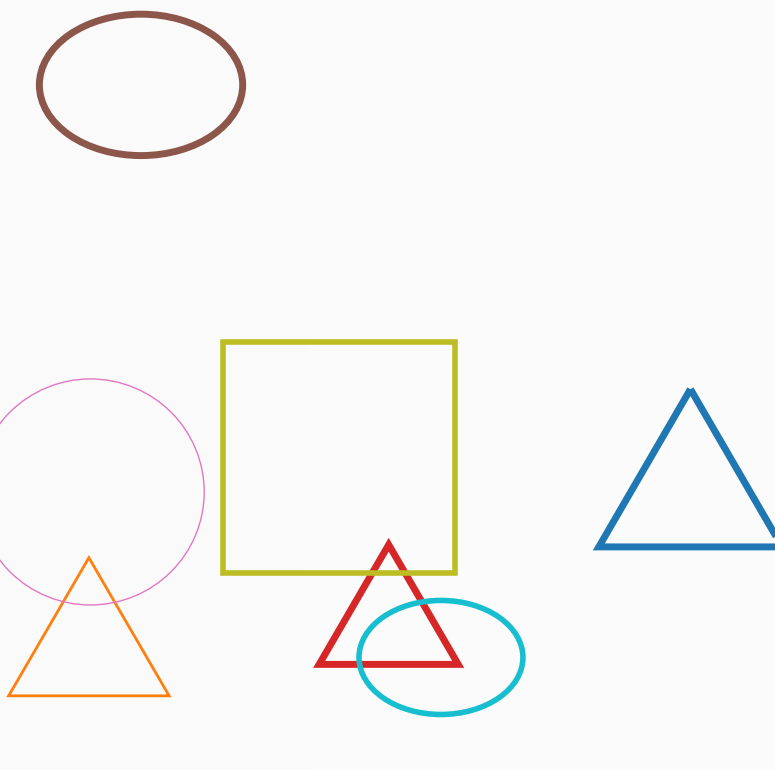[{"shape": "triangle", "thickness": 2.5, "radius": 0.68, "center": [0.891, 0.358]}, {"shape": "triangle", "thickness": 1, "radius": 0.6, "center": [0.115, 0.156]}, {"shape": "triangle", "thickness": 2.5, "radius": 0.52, "center": [0.502, 0.189]}, {"shape": "oval", "thickness": 2.5, "radius": 0.66, "center": [0.182, 0.89]}, {"shape": "circle", "thickness": 0.5, "radius": 0.73, "center": [0.117, 0.361]}, {"shape": "square", "thickness": 2, "radius": 0.75, "center": [0.437, 0.406]}, {"shape": "oval", "thickness": 2, "radius": 0.53, "center": [0.569, 0.146]}]